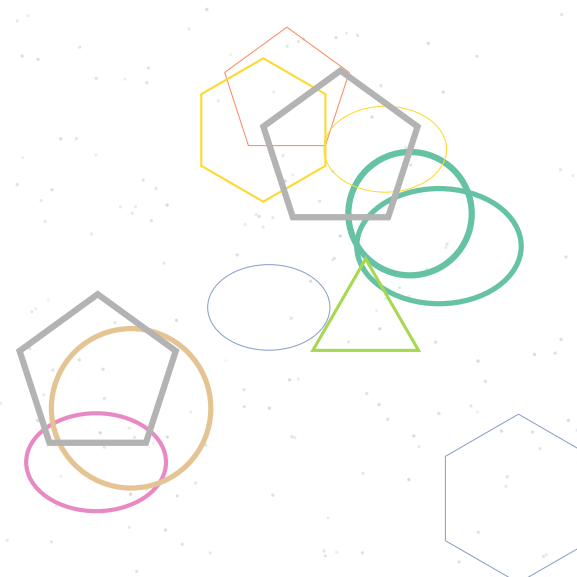[{"shape": "circle", "thickness": 3, "radius": 0.53, "center": [0.71, 0.629]}, {"shape": "oval", "thickness": 2.5, "radius": 0.71, "center": [0.76, 0.573]}, {"shape": "pentagon", "thickness": 0.5, "radius": 0.57, "center": [0.497, 0.839]}, {"shape": "hexagon", "thickness": 0.5, "radius": 0.73, "center": [0.898, 0.136]}, {"shape": "oval", "thickness": 0.5, "radius": 0.53, "center": [0.465, 0.467]}, {"shape": "oval", "thickness": 2, "radius": 0.61, "center": [0.166, 0.199]}, {"shape": "triangle", "thickness": 1.5, "radius": 0.53, "center": [0.633, 0.445]}, {"shape": "oval", "thickness": 0.5, "radius": 0.53, "center": [0.667, 0.741]}, {"shape": "hexagon", "thickness": 1, "radius": 0.62, "center": [0.456, 0.774]}, {"shape": "circle", "thickness": 2.5, "radius": 0.69, "center": [0.227, 0.292]}, {"shape": "pentagon", "thickness": 3, "radius": 0.71, "center": [0.169, 0.347]}, {"shape": "pentagon", "thickness": 3, "radius": 0.7, "center": [0.59, 0.737]}]